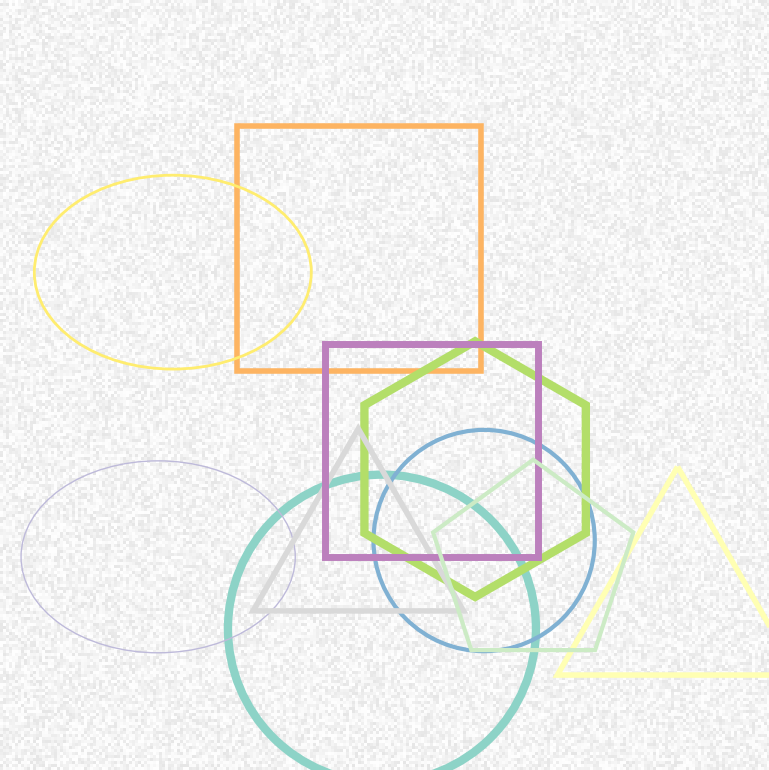[{"shape": "circle", "thickness": 3, "radius": 1.0, "center": [0.496, 0.184]}, {"shape": "triangle", "thickness": 2, "radius": 0.9, "center": [0.88, 0.213]}, {"shape": "oval", "thickness": 0.5, "radius": 0.89, "center": [0.205, 0.277]}, {"shape": "circle", "thickness": 1.5, "radius": 0.72, "center": [0.629, 0.298]}, {"shape": "square", "thickness": 2, "radius": 0.79, "center": [0.466, 0.678]}, {"shape": "hexagon", "thickness": 3, "radius": 0.83, "center": [0.617, 0.391]}, {"shape": "triangle", "thickness": 2, "radius": 0.79, "center": [0.465, 0.285]}, {"shape": "square", "thickness": 2.5, "radius": 0.69, "center": [0.561, 0.415]}, {"shape": "pentagon", "thickness": 1.5, "radius": 0.68, "center": [0.692, 0.266]}, {"shape": "oval", "thickness": 1, "radius": 0.9, "center": [0.224, 0.647]}]